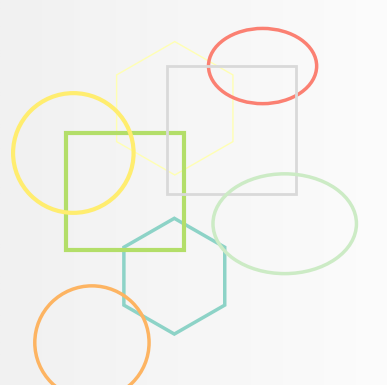[{"shape": "hexagon", "thickness": 2.5, "radius": 0.75, "center": [0.45, 0.283]}, {"shape": "hexagon", "thickness": 1, "radius": 0.87, "center": [0.451, 0.719]}, {"shape": "oval", "thickness": 2.5, "radius": 0.7, "center": [0.678, 0.828]}, {"shape": "circle", "thickness": 2.5, "radius": 0.74, "center": [0.237, 0.11]}, {"shape": "square", "thickness": 3, "radius": 0.76, "center": [0.322, 0.503]}, {"shape": "square", "thickness": 2, "radius": 0.83, "center": [0.597, 0.662]}, {"shape": "oval", "thickness": 2.5, "radius": 0.93, "center": [0.735, 0.419]}, {"shape": "circle", "thickness": 3, "radius": 0.78, "center": [0.189, 0.603]}]